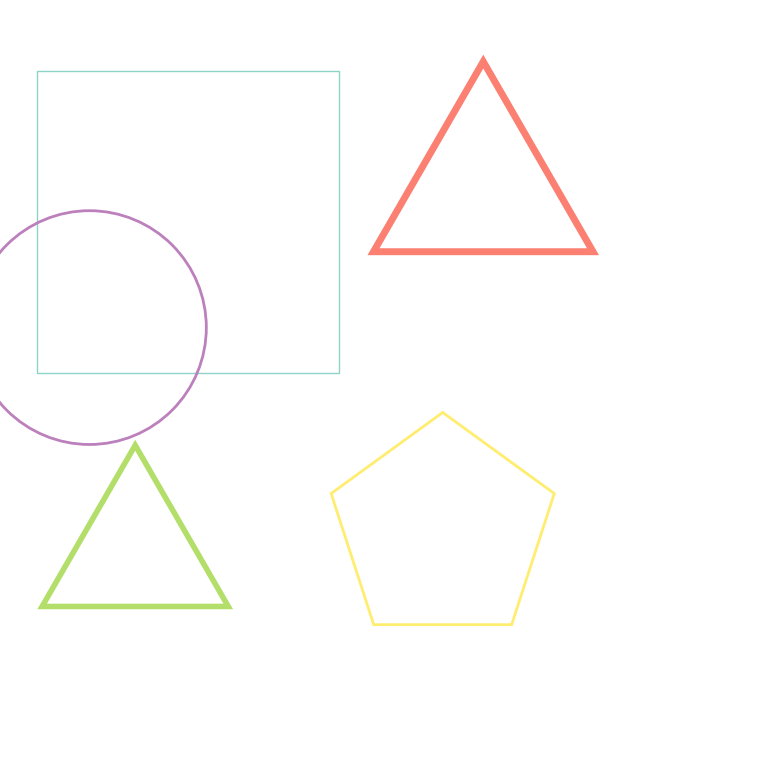[{"shape": "square", "thickness": 0.5, "radius": 0.98, "center": [0.244, 0.712]}, {"shape": "triangle", "thickness": 2.5, "radius": 0.82, "center": [0.628, 0.755]}, {"shape": "triangle", "thickness": 2, "radius": 0.7, "center": [0.176, 0.282]}, {"shape": "circle", "thickness": 1, "radius": 0.76, "center": [0.116, 0.575]}, {"shape": "pentagon", "thickness": 1, "radius": 0.76, "center": [0.575, 0.312]}]